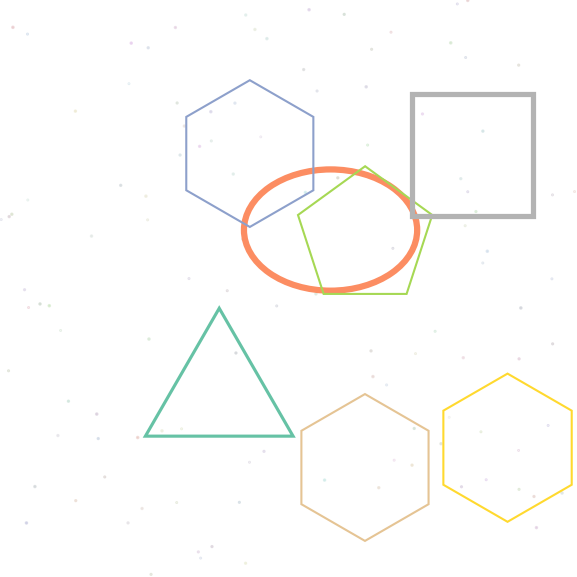[{"shape": "triangle", "thickness": 1.5, "radius": 0.74, "center": [0.38, 0.318]}, {"shape": "oval", "thickness": 3, "radius": 0.75, "center": [0.572, 0.601]}, {"shape": "hexagon", "thickness": 1, "radius": 0.64, "center": [0.433, 0.733]}, {"shape": "pentagon", "thickness": 1, "radius": 0.61, "center": [0.632, 0.589]}, {"shape": "hexagon", "thickness": 1, "radius": 0.64, "center": [0.879, 0.224]}, {"shape": "hexagon", "thickness": 1, "radius": 0.64, "center": [0.632, 0.19]}, {"shape": "square", "thickness": 2.5, "radius": 0.53, "center": [0.818, 0.731]}]